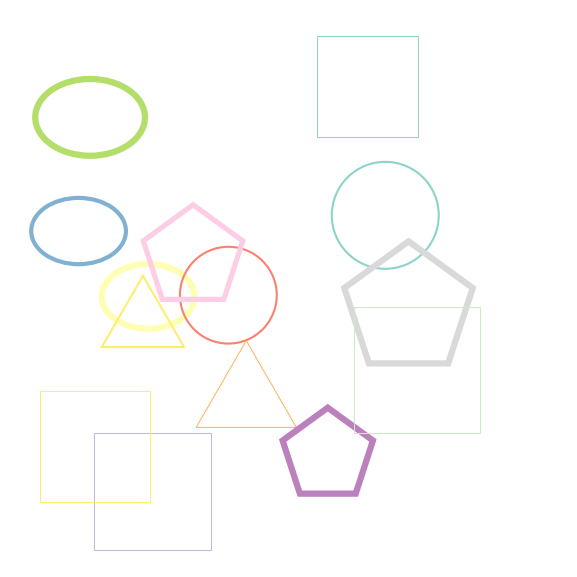[{"shape": "circle", "thickness": 1, "radius": 0.46, "center": [0.667, 0.626]}, {"shape": "square", "thickness": 0.5, "radius": 0.44, "center": [0.637, 0.849]}, {"shape": "oval", "thickness": 3, "radius": 0.4, "center": [0.256, 0.486]}, {"shape": "square", "thickness": 0.5, "radius": 0.51, "center": [0.264, 0.148]}, {"shape": "circle", "thickness": 1, "radius": 0.42, "center": [0.395, 0.488]}, {"shape": "oval", "thickness": 2, "radius": 0.41, "center": [0.136, 0.599]}, {"shape": "triangle", "thickness": 0.5, "radius": 0.5, "center": [0.426, 0.309]}, {"shape": "oval", "thickness": 3, "radius": 0.48, "center": [0.156, 0.796]}, {"shape": "pentagon", "thickness": 2.5, "radius": 0.45, "center": [0.334, 0.554]}, {"shape": "pentagon", "thickness": 3, "radius": 0.58, "center": [0.707, 0.464]}, {"shape": "pentagon", "thickness": 3, "radius": 0.41, "center": [0.568, 0.211]}, {"shape": "square", "thickness": 0.5, "radius": 0.55, "center": [0.722, 0.359]}, {"shape": "triangle", "thickness": 1, "radius": 0.41, "center": [0.248, 0.439]}, {"shape": "square", "thickness": 0.5, "radius": 0.48, "center": [0.165, 0.226]}]